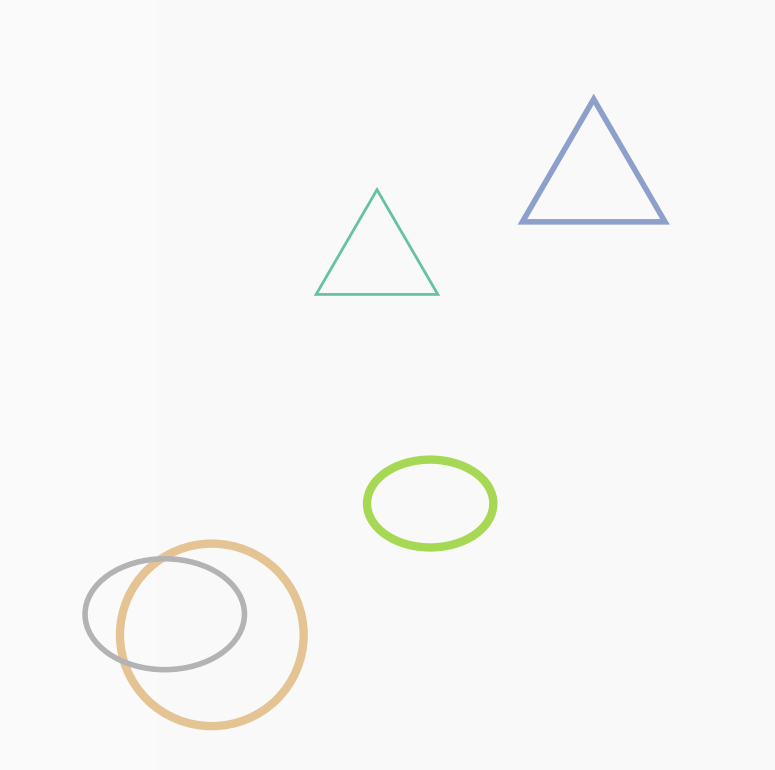[{"shape": "triangle", "thickness": 1, "radius": 0.45, "center": [0.486, 0.663]}, {"shape": "triangle", "thickness": 2, "radius": 0.53, "center": [0.766, 0.765]}, {"shape": "oval", "thickness": 3, "radius": 0.41, "center": [0.555, 0.346]}, {"shape": "circle", "thickness": 3, "radius": 0.59, "center": [0.273, 0.175]}, {"shape": "oval", "thickness": 2, "radius": 0.51, "center": [0.213, 0.202]}]